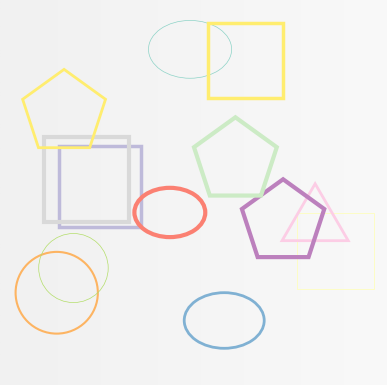[{"shape": "oval", "thickness": 0.5, "radius": 0.54, "center": [0.49, 0.872]}, {"shape": "square", "thickness": 0.5, "radius": 0.49, "center": [0.866, 0.347]}, {"shape": "square", "thickness": 2.5, "radius": 0.53, "center": [0.258, 0.515]}, {"shape": "oval", "thickness": 3, "radius": 0.46, "center": [0.438, 0.448]}, {"shape": "oval", "thickness": 2, "radius": 0.52, "center": [0.579, 0.168]}, {"shape": "circle", "thickness": 1.5, "radius": 0.53, "center": [0.146, 0.24]}, {"shape": "circle", "thickness": 0.5, "radius": 0.45, "center": [0.19, 0.304]}, {"shape": "triangle", "thickness": 2, "radius": 0.49, "center": [0.813, 0.424]}, {"shape": "square", "thickness": 3, "radius": 0.55, "center": [0.223, 0.533]}, {"shape": "pentagon", "thickness": 3, "radius": 0.56, "center": [0.731, 0.423]}, {"shape": "pentagon", "thickness": 3, "radius": 0.56, "center": [0.607, 0.583]}, {"shape": "pentagon", "thickness": 2, "radius": 0.56, "center": [0.165, 0.707]}, {"shape": "square", "thickness": 2.5, "radius": 0.49, "center": [0.633, 0.842]}]